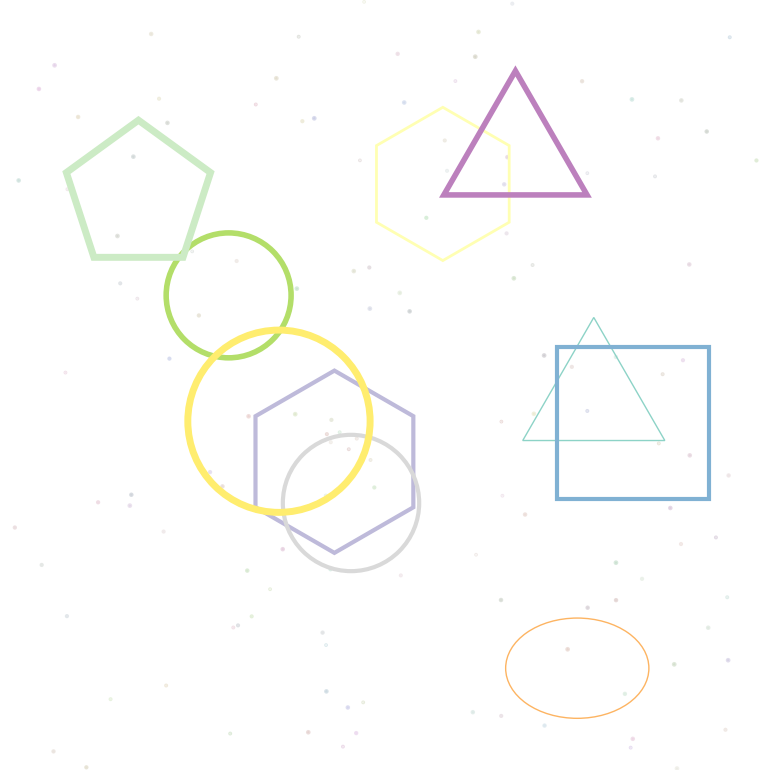[{"shape": "triangle", "thickness": 0.5, "radius": 0.53, "center": [0.771, 0.481]}, {"shape": "hexagon", "thickness": 1, "radius": 0.5, "center": [0.575, 0.761]}, {"shape": "hexagon", "thickness": 1.5, "radius": 0.59, "center": [0.434, 0.4]}, {"shape": "square", "thickness": 1.5, "radius": 0.49, "center": [0.822, 0.451]}, {"shape": "oval", "thickness": 0.5, "radius": 0.47, "center": [0.75, 0.132]}, {"shape": "circle", "thickness": 2, "radius": 0.41, "center": [0.297, 0.616]}, {"shape": "circle", "thickness": 1.5, "radius": 0.44, "center": [0.456, 0.347]}, {"shape": "triangle", "thickness": 2, "radius": 0.54, "center": [0.669, 0.801]}, {"shape": "pentagon", "thickness": 2.5, "radius": 0.49, "center": [0.18, 0.745]}, {"shape": "circle", "thickness": 2.5, "radius": 0.59, "center": [0.362, 0.453]}]